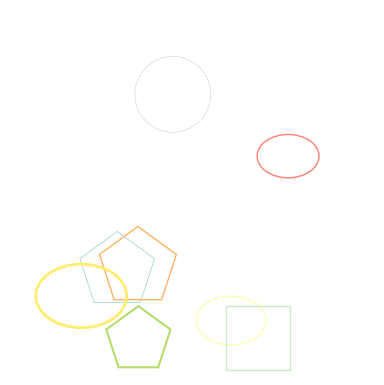[{"shape": "pentagon", "thickness": 0.5, "radius": 0.51, "center": [0.305, 0.297]}, {"shape": "oval", "thickness": 1, "radius": 0.45, "center": [0.6, 0.168]}, {"shape": "oval", "thickness": 1, "radius": 0.4, "center": [0.748, 0.594]}, {"shape": "pentagon", "thickness": 1, "radius": 0.52, "center": [0.358, 0.307]}, {"shape": "pentagon", "thickness": 1.5, "radius": 0.44, "center": [0.359, 0.117]}, {"shape": "circle", "thickness": 0.5, "radius": 0.49, "center": [0.449, 0.755]}, {"shape": "square", "thickness": 1, "radius": 0.41, "center": [0.669, 0.122]}, {"shape": "oval", "thickness": 2, "radius": 0.59, "center": [0.211, 0.231]}]